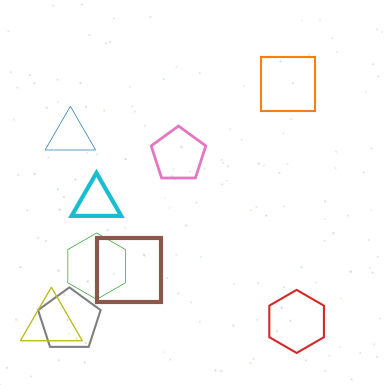[{"shape": "triangle", "thickness": 0.5, "radius": 0.38, "center": [0.183, 0.648]}, {"shape": "square", "thickness": 1.5, "radius": 0.35, "center": [0.749, 0.783]}, {"shape": "hexagon", "thickness": 0.5, "radius": 0.43, "center": [0.251, 0.309]}, {"shape": "hexagon", "thickness": 1.5, "radius": 0.41, "center": [0.77, 0.165]}, {"shape": "square", "thickness": 3, "radius": 0.42, "center": [0.336, 0.298]}, {"shape": "pentagon", "thickness": 2, "radius": 0.37, "center": [0.464, 0.598]}, {"shape": "pentagon", "thickness": 1.5, "radius": 0.43, "center": [0.18, 0.168]}, {"shape": "triangle", "thickness": 1, "radius": 0.46, "center": [0.133, 0.161]}, {"shape": "triangle", "thickness": 3, "radius": 0.37, "center": [0.25, 0.476]}]